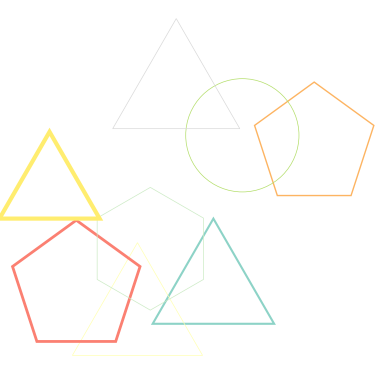[{"shape": "triangle", "thickness": 1.5, "radius": 0.91, "center": [0.554, 0.25]}, {"shape": "triangle", "thickness": 0.5, "radius": 0.98, "center": [0.357, 0.174]}, {"shape": "pentagon", "thickness": 2, "radius": 0.87, "center": [0.198, 0.254]}, {"shape": "pentagon", "thickness": 1, "radius": 0.81, "center": [0.816, 0.624]}, {"shape": "circle", "thickness": 0.5, "radius": 0.74, "center": [0.629, 0.649]}, {"shape": "triangle", "thickness": 0.5, "radius": 0.95, "center": [0.458, 0.761]}, {"shape": "hexagon", "thickness": 0.5, "radius": 0.8, "center": [0.39, 0.354]}, {"shape": "triangle", "thickness": 3, "radius": 0.75, "center": [0.129, 0.507]}]